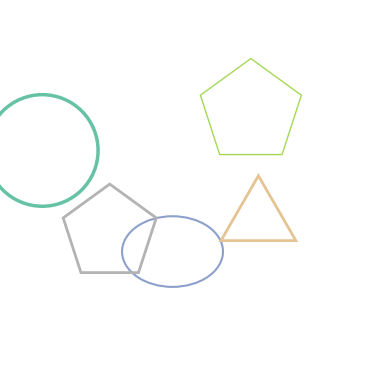[{"shape": "circle", "thickness": 2.5, "radius": 0.72, "center": [0.11, 0.609]}, {"shape": "oval", "thickness": 1.5, "radius": 0.66, "center": [0.448, 0.347]}, {"shape": "pentagon", "thickness": 1, "radius": 0.69, "center": [0.652, 0.71]}, {"shape": "triangle", "thickness": 2, "radius": 0.56, "center": [0.671, 0.431]}, {"shape": "pentagon", "thickness": 2, "radius": 0.64, "center": [0.285, 0.395]}]